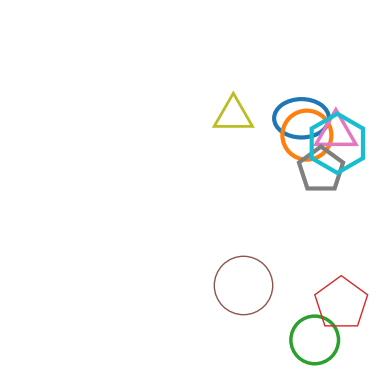[{"shape": "oval", "thickness": 3, "radius": 0.36, "center": [0.783, 0.693]}, {"shape": "circle", "thickness": 3, "radius": 0.32, "center": [0.797, 0.649]}, {"shape": "circle", "thickness": 2.5, "radius": 0.31, "center": [0.817, 0.117]}, {"shape": "pentagon", "thickness": 1, "radius": 0.36, "center": [0.886, 0.212]}, {"shape": "circle", "thickness": 1, "radius": 0.38, "center": [0.633, 0.258]}, {"shape": "triangle", "thickness": 2.5, "radius": 0.3, "center": [0.872, 0.655]}, {"shape": "pentagon", "thickness": 3, "radius": 0.3, "center": [0.834, 0.559]}, {"shape": "triangle", "thickness": 2, "radius": 0.29, "center": [0.606, 0.7]}, {"shape": "hexagon", "thickness": 3, "radius": 0.38, "center": [0.876, 0.628]}]